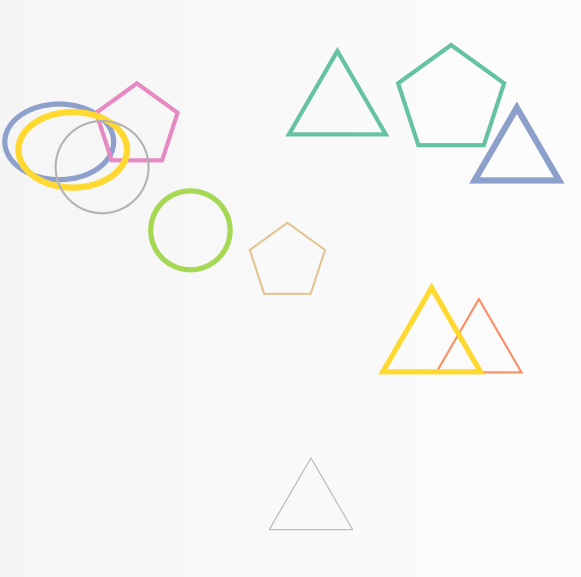[{"shape": "pentagon", "thickness": 2, "radius": 0.48, "center": [0.776, 0.825]}, {"shape": "triangle", "thickness": 2, "radius": 0.48, "center": [0.58, 0.815]}, {"shape": "triangle", "thickness": 1, "radius": 0.42, "center": [0.824, 0.397]}, {"shape": "oval", "thickness": 2.5, "radius": 0.47, "center": [0.102, 0.754]}, {"shape": "triangle", "thickness": 3, "radius": 0.42, "center": [0.889, 0.729]}, {"shape": "pentagon", "thickness": 2, "radius": 0.37, "center": [0.236, 0.781]}, {"shape": "circle", "thickness": 2.5, "radius": 0.34, "center": [0.328, 0.6]}, {"shape": "triangle", "thickness": 2.5, "radius": 0.49, "center": [0.743, 0.404]}, {"shape": "oval", "thickness": 3, "radius": 0.47, "center": [0.125, 0.74]}, {"shape": "pentagon", "thickness": 1, "radius": 0.34, "center": [0.494, 0.545]}, {"shape": "circle", "thickness": 1, "radius": 0.4, "center": [0.176, 0.71]}, {"shape": "triangle", "thickness": 0.5, "radius": 0.41, "center": [0.535, 0.123]}]